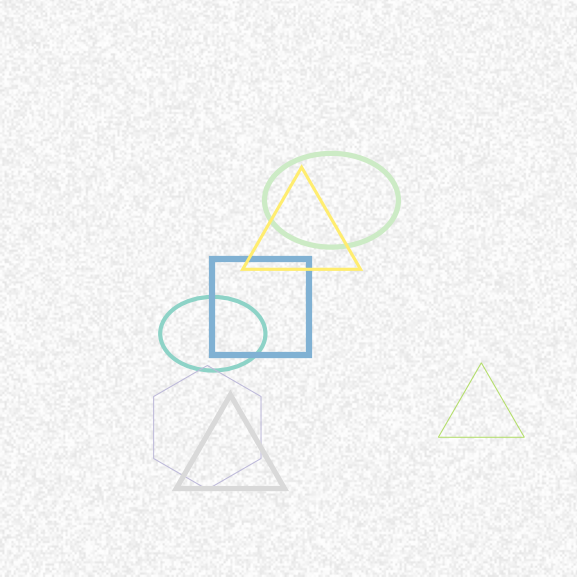[{"shape": "oval", "thickness": 2, "radius": 0.46, "center": [0.369, 0.421]}, {"shape": "hexagon", "thickness": 0.5, "radius": 0.54, "center": [0.359, 0.259]}, {"shape": "square", "thickness": 3, "radius": 0.42, "center": [0.451, 0.467]}, {"shape": "triangle", "thickness": 0.5, "radius": 0.43, "center": [0.833, 0.285]}, {"shape": "triangle", "thickness": 2.5, "radius": 0.54, "center": [0.399, 0.207]}, {"shape": "oval", "thickness": 2.5, "radius": 0.58, "center": [0.574, 0.652]}, {"shape": "triangle", "thickness": 1.5, "radius": 0.59, "center": [0.522, 0.592]}]